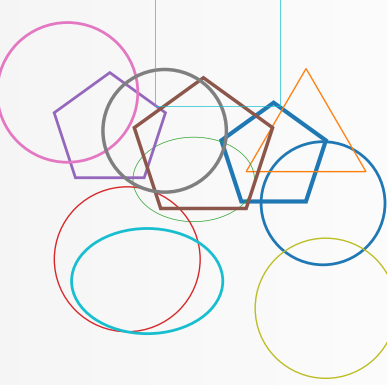[{"shape": "circle", "thickness": 2, "radius": 0.8, "center": [0.834, 0.472]}, {"shape": "pentagon", "thickness": 3, "radius": 0.71, "center": [0.706, 0.591]}, {"shape": "triangle", "thickness": 1, "radius": 0.89, "center": [0.79, 0.643]}, {"shape": "oval", "thickness": 0.5, "radius": 0.78, "center": [0.5, 0.534]}, {"shape": "circle", "thickness": 1, "radius": 0.94, "center": [0.328, 0.327]}, {"shape": "pentagon", "thickness": 2, "radius": 0.75, "center": [0.283, 0.66]}, {"shape": "pentagon", "thickness": 2.5, "radius": 0.94, "center": [0.525, 0.61]}, {"shape": "circle", "thickness": 2, "radius": 0.91, "center": [0.174, 0.76]}, {"shape": "circle", "thickness": 2.5, "radius": 0.8, "center": [0.425, 0.66]}, {"shape": "circle", "thickness": 1, "radius": 0.91, "center": [0.84, 0.199]}, {"shape": "oval", "thickness": 2, "radius": 0.98, "center": [0.38, 0.27]}, {"shape": "square", "thickness": 0.5, "radius": 0.81, "center": [0.561, 0.887]}]